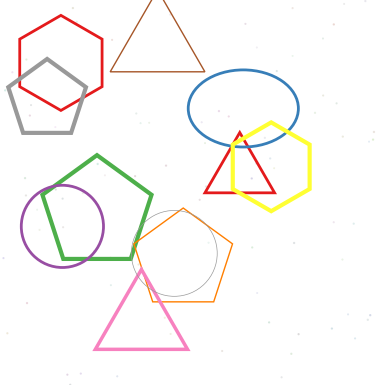[{"shape": "triangle", "thickness": 2, "radius": 0.52, "center": [0.623, 0.551]}, {"shape": "hexagon", "thickness": 2, "radius": 0.62, "center": [0.158, 0.837]}, {"shape": "oval", "thickness": 2, "radius": 0.72, "center": [0.632, 0.718]}, {"shape": "pentagon", "thickness": 3, "radius": 0.74, "center": [0.252, 0.448]}, {"shape": "circle", "thickness": 2, "radius": 0.53, "center": [0.162, 0.412]}, {"shape": "pentagon", "thickness": 1, "radius": 0.67, "center": [0.476, 0.325]}, {"shape": "hexagon", "thickness": 3, "radius": 0.58, "center": [0.704, 0.567]}, {"shape": "triangle", "thickness": 1, "radius": 0.71, "center": [0.409, 0.884]}, {"shape": "triangle", "thickness": 2.5, "radius": 0.69, "center": [0.367, 0.162]}, {"shape": "pentagon", "thickness": 3, "radius": 0.53, "center": [0.122, 0.741]}, {"shape": "circle", "thickness": 0.5, "radius": 0.56, "center": [0.453, 0.342]}]